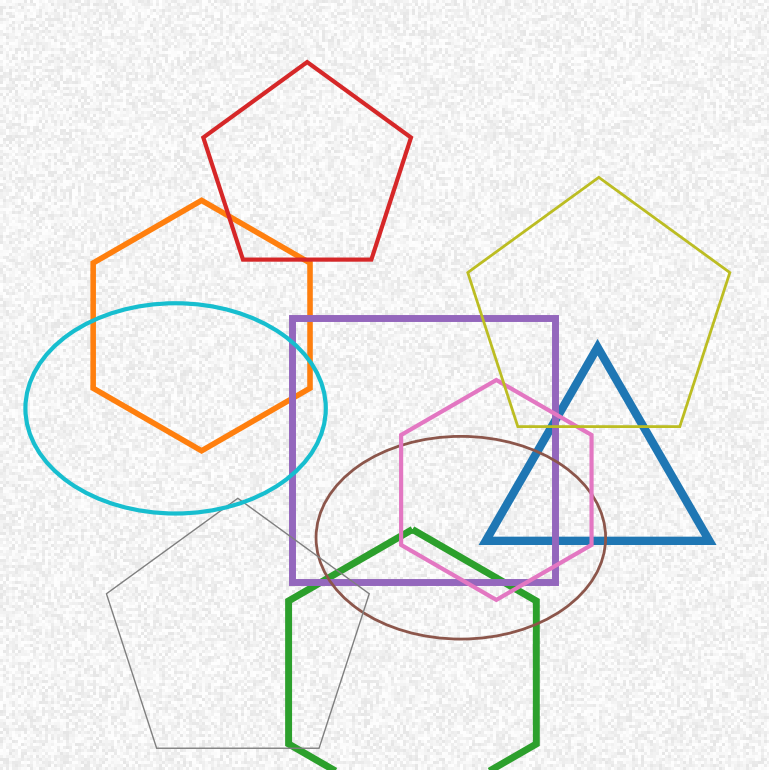[{"shape": "triangle", "thickness": 3, "radius": 0.84, "center": [0.776, 0.381]}, {"shape": "hexagon", "thickness": 2, "radius": 0.81, "center": [0.262, 0.577]}, {"shape": "hexagon", "thickness": 2.5, "radius": 0.93, "center": [0.536, 0.127]}, {"shape": "pentagon", "thickness": 1.5, "radius": 0.71, "center": [0.399, 0.778]}, {"shape": "square", "thickness": 2.5, "radius": 0.86, "center": [0.55, 0.416]}, {"shape": "oval", "thickness": 1, "radius": 0.94, "center": [0.598, 0.302]}, {"shape": "hexagon", "thickness": 1.5, "radius": 0.71, "center": [0.645, 0.364]}, {"shape": "pentagon", "thickness": 0.5, "radius": 0.9, "center": [0.309, 0.173]}, {"shape": "pentagon", "thickness": 1, "radius": 0.89, "center": [0.778, 0.591]}, {"shape": "oval", "thickness": 1.5, "radius": 0.98, "center": [0.228, 0.47]}]